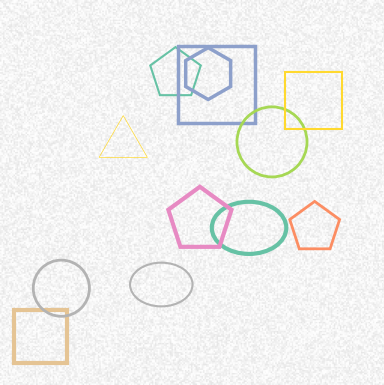[{"shape": "oval", "thickness": 3, "radius": 0.48, "center": [0.647, 0.408]}, {"shape": "pentagon", "thickness": 1.5, "radius": 0.35, "center": [0.456, 0.809]}, {"shape": "pentagon", "thickness": 2, "radius": 0.34, "center": [0.817, 0.409]}, {"shape": "hexagon", "thickness": 2.5, "radius": 0.34, "center": [0.541, 0.809]}, {"shape": "square", "thickness": 2.5, "radius": 0.5, "center": [0.563, 0.78]}, {"shape": "pentagon", "thickness": 3, "radius": 0.43, "center": [0.519, 0.429]}, {"shape": "circle", "thickness": 2, "radius": 0.45, "center": [0.706, 0.631]}, {"shape": "triangle", "thickness": 0.5, "radius": 0.36, "center": [0.32, 0.627]}, {"shape": "square", "thickness": 1.5, "radius": 0.37, "center": [0.815, 0.74]}, {"shape": "square", "thickness": 3, "radius": 0.34, "center": [0.105, 0.125]}, {"shape": "circle", "thickness": 2, "radius": 0.36, "center": [0.159, 0.251]}, {"shape": "oval", "thickness": 1.5, "radius": 0.41, "center": [0.419, 0.261]}]